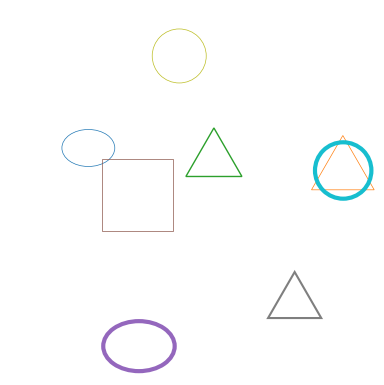[{"shape": "oval", "thickness": 0.5, "radius": 0.34, "center": [0.229, 0.616]}, {"shape": "triangle", "thickness": 0.5, "radius": 0.47, "center": [0.89, 0.554]}, {"shape": "triangle", "thickness": 1, "radius": 0.42, "center": [0.556, 0.584]}, {"shape": "oval", "thickness": 3, "radius": 0.46, "center": [0.361, 0.101]}, {"shape": "square", "thickness": 0.5, "radius": 0.47, "center": [0.357, 0.494]}, {"shape": "triangle", "thickness": 1.5, "radius": 0.4, "center": [0.765, 0.214]}, {"shape": "circle", "thickness": 0.5, "radius": 0.35, "center": [0.466, 0.855]}, {"shape": "circle", "thickness": 3, "radius": 0.37, "center": [0.891, 0.557]}]